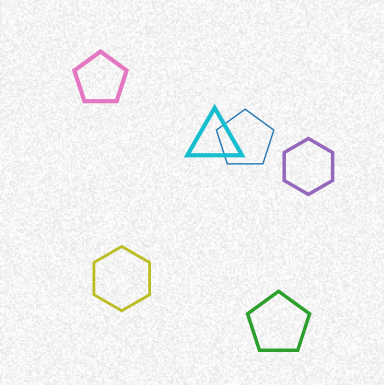[{"shape": "pentagon", "thickness": 1, "radius": 0.39, "center": [0.637, 0.638]}, {"shape": "pentagon", "thickness": 2.5, "radius": 0.42, "center": [0.724, 0.159]}, {"shape": "hexagon", "thickness": 2.5, "radius": 0.36, "center": [0.801, 0.568]}, {"shape": "pentagon", "thickness": 3, "radius": 0.36, "center": [0.261, 0.795]}, {"shape": "hexagon", "thickness": 2, "radius": 0.42, "center": [0.316, 0.276]}, {"shape": "triangle", "thickness": 3, "radius": 0.41, "center": [0.558, 0.638]}]